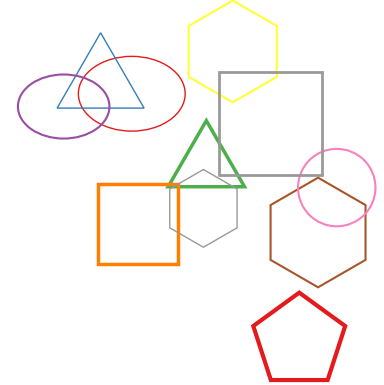[{"shape": "pentagon", "thickness": 3, "radius": 0.63, "center": [0.777, 0.114]}, {"shape": "oval", "thickness": 1, "radius": 0.69, "center": [0.342, 0.757]}, {"shape": "triangle", "thickness": 1, "radius": 0.65, "center": [0.261, 0.784]}, {"shape": "triangle", "thickness": 2.5, "radius": 0.57, "center": [0.536, 0.572]}, {"shape": "oval", "thickness": 1.5, "radius": 0.59, "center": [0.165, 0.723]}, {"shape": "square", "thickness": 2.5, "radius": 0.52, "center": [0.36, 0.419]}, {"shape": "hexagon", "thickness": 1.5, "radius": 0.66, "center": [0.605, 0.866]}, {"shape": "hexagon", "thickness": 1.5, "radius": 0.71, "center": [0.826, 0.396]}, {"shape": "circle", "thickness": 1.5, "radius": 0.5, "center": [0.875, 0.513]}, {"shape": "square", "thickness": 2, "radius": 0.67, "center": [0.703, 0.679]}, {"shape": "hexagon", "thickness": 1, "radius": 0.5, "center": [0.528, 0.459]}]